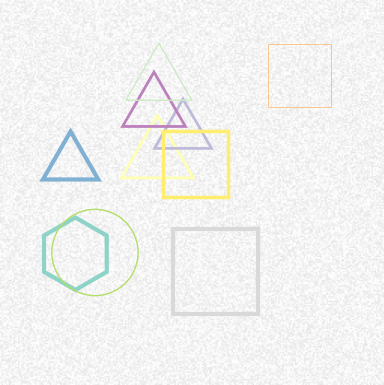[{"shape": "hexagon", "thickness": 3, "radius": 0.47, "center": [0.196, 0.341]}, {"shape": "triangle", "thickness": 2, "radius": 0.54, "center": [0.409, 0.592]}, {"shape": "triangle", "thickness": 2, "radius": 0.43, "center": [0.475, 0.657]}, {"shape": "triangle", "thickness": 3, "radius": 0.42, "center": [0.183, 0.575]}, {"shape": "square", "thickness": 0.5, "radius": 0.41, "center": [0.778, 0.804]}, {"shape": "circle", "thickness": 1, "radius": 0.56, "center": [0.247, 0.344]}, {"shape": "square", "thickness": 3, "radius": 0.55, "center": [0.56, 0.295]}, {"shape": "triangle", "thickness": 2, "radius": 0.47, "center": [0.4, 0.719]}, {"shape": "triangle", "thickness": 1, "radius": 0.49, "center": [0.413, 0.789]}, {"shape": "square", "thickness": 2.5, "radius": 0.42, "center": [0.508, 0.574]}]